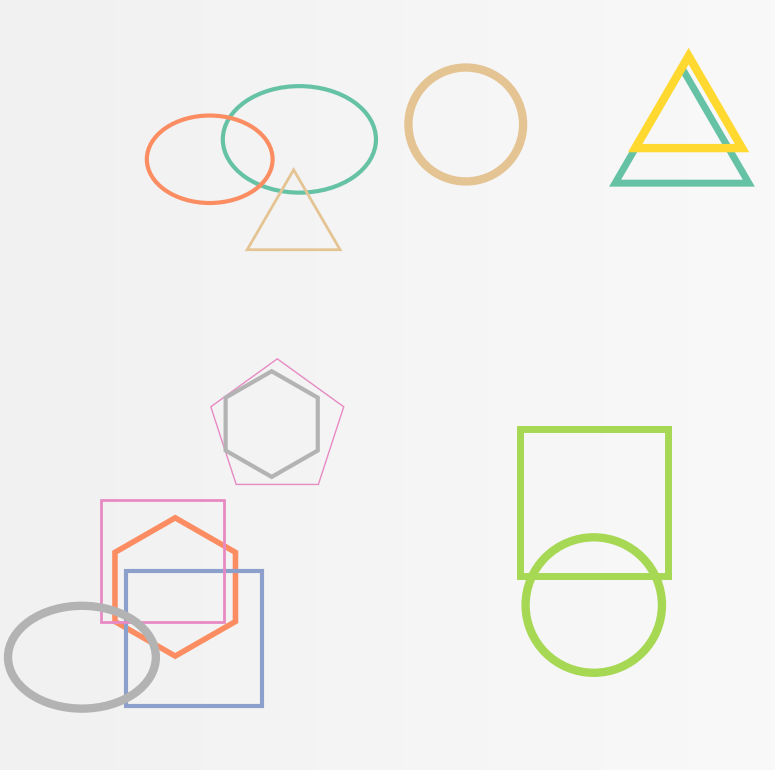[{"shape": "triangle", "thickness": 2.5, "radius": 0.5, "center": [0.88, 0.812]}, {"shape": "oval", "thickness": 1.5, "radius": 0.49, "center": [0.386, 0.819]}, {"shape": "oval", "thickness": 1.5, "radius": 0.41, "center": [0.271, 0.793]}, {"shape": "hexagon", "thickness": 2, "radius": 0.45, "center": [0.226, 0.238]}, {"shape": "square", "thickness": 1.5, "radius": 0.44, "center": [0.25, 0.17]}, {"shape": "square", "thickness": 1, "radius": 0.4, "center": [0.21, 0.271]}, {"shape": "pentagon", "thickness": 0.5, "radius": 0.45, "center": [0.358, 0.444]}, {"shape": "circle", "thickness": 3, "radius": 0.44, "center": [0.766, 0.214]}, {"shape": "square", "thickness": 2.5, "radius": 0.48, "center": [0.767, 0.348]}, {"shape": "triangle", "thickness": 3, "radius": 0.4, "center": [0.889, 0.847]}, {"shape": "triangle", "thickness": 1, "radius": 0.35, "center": [0.379, 0.71]}, {"shape": "circle", "thickness": 3, "radius": 0.37, "center": [0.601, 0.838]}, {"shape": "oval", "thickness": 3, "radius": 0.48, "center": [0.106, 0.146]}, {"shape": "hexagon", "thickness": 1.5, "radius": 0.34, "center": [0.351, 0.449]}]